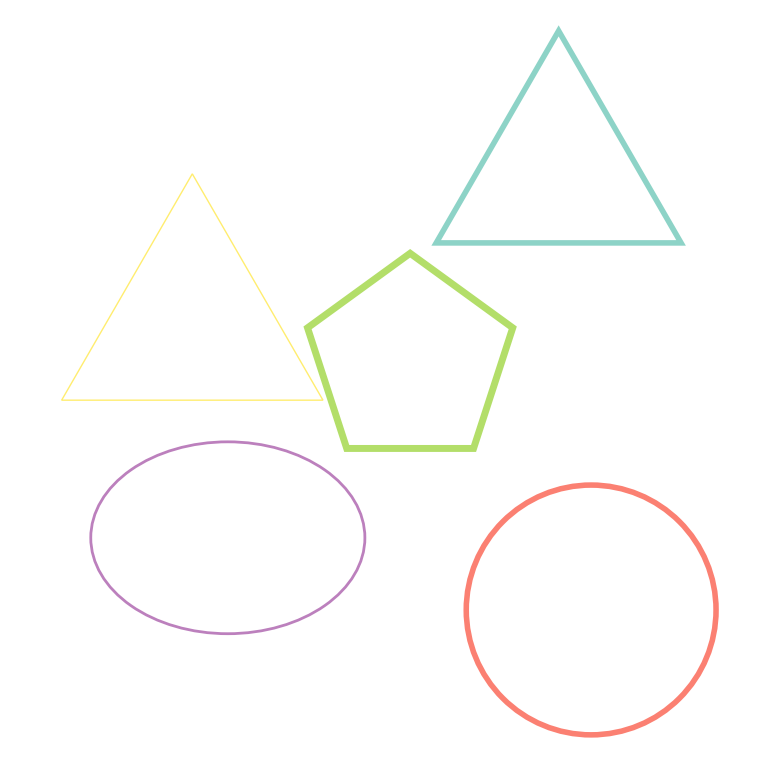[{"shape": "triangle", "thickness": 2, "radius": 0.92, "center": [0.726, 0.776]}, {"shape": "circle", "thickness": 2, "radius": 0.81, "center": [0.768, 0.208]}, {"shape": "pentagon", "thickness": 2.5, "radius": 0.7, "center": [0.533, 0.531]}, {"shape": "oval", "thickness": 1, "radius": 0.89, "center": [0.296, 0.302]}, {"shape": "triangle", "thickness": 0.5, "radius": 0.98, "center": [0.25, 0.578]}]